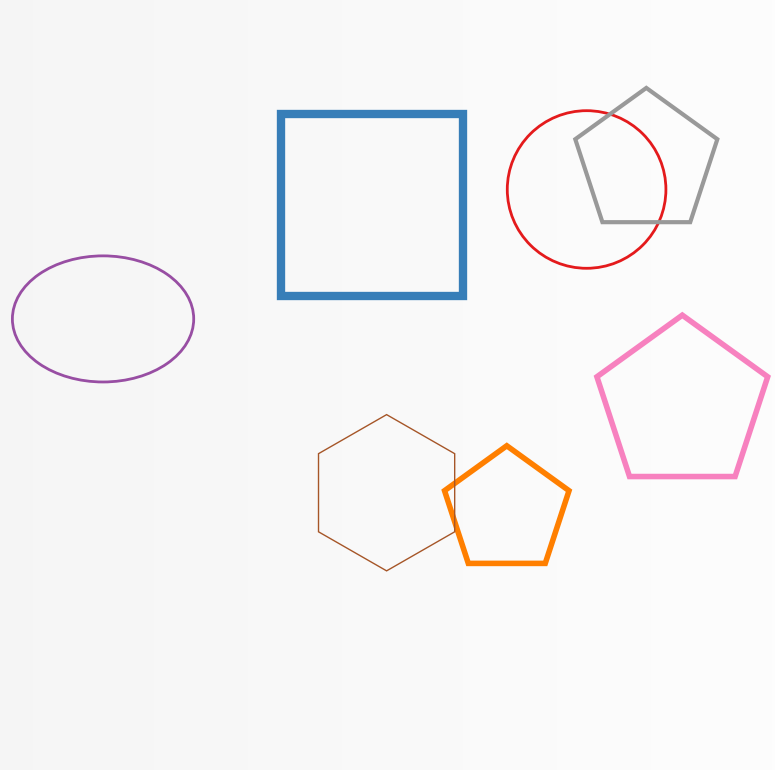[{"shape": "circle", "thickness": 1, "radius": 0.51, "center": [0.757, 0.754]}, {"shape": "square", "thickness": 3, "radius": 0.59, "center": [0.48, 0.734]}, {"shape": "oval", "thickness": 1, "radius": 0.58, "center": [0.133, 0.586]}, {"shape": "pentagon", "thickness": 2, "radius": 0.42, "center": [0.654, 0.337]}, {"shape": "hexagon", "thickness": 0.5, "radius": 0.51, "center": [0.499, 0.36]}, {"shape": "pentagon", "thickness": 2, "radius": 0.58, "center": [0.88, 0.475]}, {"shape": "pentagon", "thickness": 1.5, "radius": 0.48, "center": [0.834, 0.789]}]